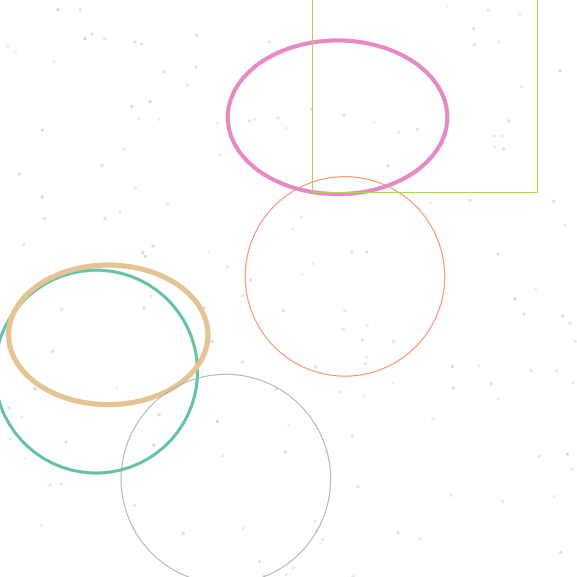[{"shape": "circle", "thickness": 1.5, "radius": 0.88, "center": [0.166, 0.356]}, {"shape": "circle", "thickness": 0.5, "radius": 0.86, "center": [0.597, 0.521]}, {"shape": "oval", "thickness": 2, "radius": 0.95, "center": [0.584, 0.796]}, {"shape": "square", "thickness": 0.5, "radius": 0.98, "center": [0.735, 0.863]}, {"shape": "oval", "thickness": 2.5, "radius": 0.86, "center": [0.187, 0.419]}, {"shape": "circle", "thickness": 0.5, "radius": 0.91, "center": [0.391, 0.17]}]